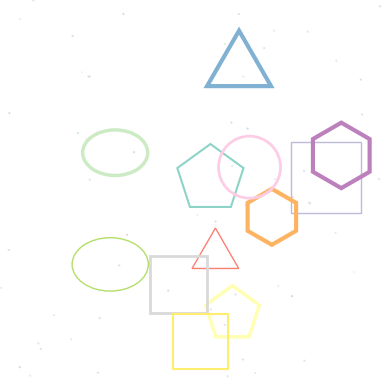[{"shape": "pentagon", "thickness": 1.5, "radius": 0.45, "center": [0.547, 0.536]}, {"shape": "pentagon", "thickness": 2.5, "radius": 0.37, "center": [0.604, 0.185]}, {"shape": "square", "thickness": 1, "radius": 0.46, "center": [0.847, 0.54]}, {"shape": "triangle", "thickness": 1, "radius": 0.35, "center": [0.559, 0.338]}, {"shape": "triangle", "thickness": 3, "radius": 0.48, "center": [0.621, 0.824]}, {"shape": "hexagon", "thickness": 3, "radius": 0.36, "center": [0.706, 0.437]}, {"shape": "oval", "thickness": 1, "radius": 0.5, "center": [0.286, 0.313]}, {"shape": "circle", "thickness": 2, "radius": 0.4, "center": [0.648, 0.566]}, {"shape": "square", "thickness": 2, "radius": 0.37, "center": [0.464, 0.26]}, {"shape": "hexagon", "thickness": 3, "radius": 0.43, "center": [0.886, 0.596]}, {"shape": "oval", "thickness": 2.5, "radius": 0.42, "center": [0.299, 0.603]}, {"shape": "square", "thickness": 1.5, "radius": 0.36, "center": [0.521, 0.112]}]